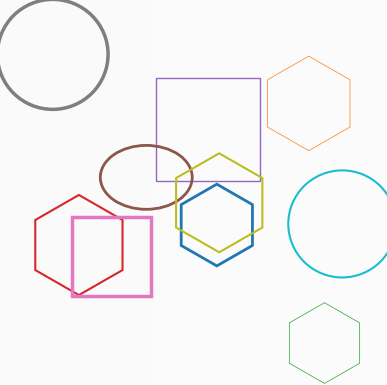[{"shape": "hexagon", "thickness": 2, "radius": 0.53, "center": [0.56, 0.415]}, {"shape": "hexagon", "thickness": 0.5, "radius": 0.61, "center": [0.797, 0.731]}, {"shape": "hexagon", "thickness": 0.5, "radius": 0.52, "center": [0.837, 0.109]}, {"shape": "hexagon", "thickness": 1.5, "radius": 0.65, "center": [0.204, 0.364]}, {"shape": "square", "thickness": 1, "radius": 0.67, "center": [0.537, 0.664]}, {"shape": "oval", "thickness": 2, "radius": 0.59, "center": [0.377, 0.539]}, {"shape": "square", "thickness": 2.5, "radius": 0.51, "center": [0.288, 0.333]}, {"shape": "circle", "thickness": 2.5, "radius": 0.71, "center": [0.136, 0.859]}, {"shape": "hexagon", "thickness": 1.5, "radius": 0.64, "center": [0.566, 0.473]}, {"shape": "circle", "thickness": 1.5, "radius": 0.7, "center": [0.883, 0.418]}]